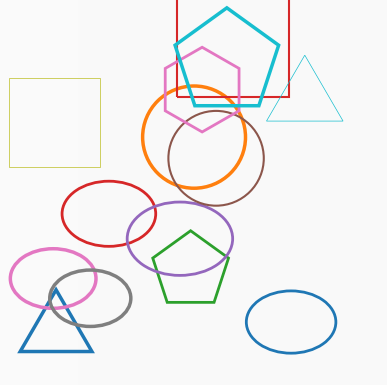[{"shape": "triangle", "thickness": 2.5, "radius": 0.53, "center": [0.145, 0.14]}, {"shape": "oval", "thickness": 2, "radius": 0.58, "center": [0.751, 0.164]}, {"shape": "circle", "thickness": 2.5, "radius": 0.66, "center": [0.501, 0.644]}, {"shape": "pentagon", "thickness": 2, "radius": 0.51, "center": [0.492, 0.298]}, {"shape": "oval", "thickness": 2, "radius": 0.6, "center": [0.281, 0.445]}, {"shape": "square", "thickness": 1.5, "radius": 0.72, "center": [0.602, 0.893]}, {"shape": "oval", "thickness": 2, "radius": 0.68, "center": [0.464, 0.38]}, {"shape": "circle", "thickness": 1.5, "radius": 0.62, "center": [0.558, 0.589]}, {"shape": "hexagon", "thickness": 2, "radius": 0.55, "center": [0.522, 0.767]}, {"shape": "oval", "thickness": 2.5, "radius": 0.55, "center": [0.137, 0.277]}, {"shape": "oval", "thickness": 2.5, "radius": 0.52, "center": [0.233, 0.225]}, {"shape": "square", "thickness": 0.5, "radius": 0.58, "center": [0.141, 0.681]}, {"shape": "pentagon", "thickness": 2.5, "radius": 0.7, "center": [0.585, 0.839]}, {"shape": "triangle", "thickness": 0.5, "radius": 0.57, "center": [0.787, 0.743]}]